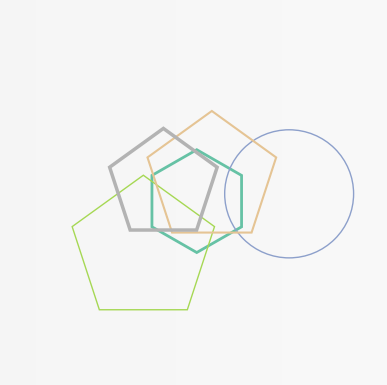[{"shape": "hexagon", "thickness": 2, "radius": 0.67, "center": [0.508, 0.478]}, {"shape": "circle", "thickness": 1, "radius": 0.83, "center": [0.746, 0.497]}, {"shape": "pentagon", "thickness": 1, "radius": 0.97, "center": [0.37, 0.352]}, {"shape": "pentagon", "thickness": 1.5, "radius": 0.87, "center": [0.547, 0.537]}, {"shape": "pentagon", "thickness": 2.5, "radius": 0.73, "center": [0.422, 0.521]}]